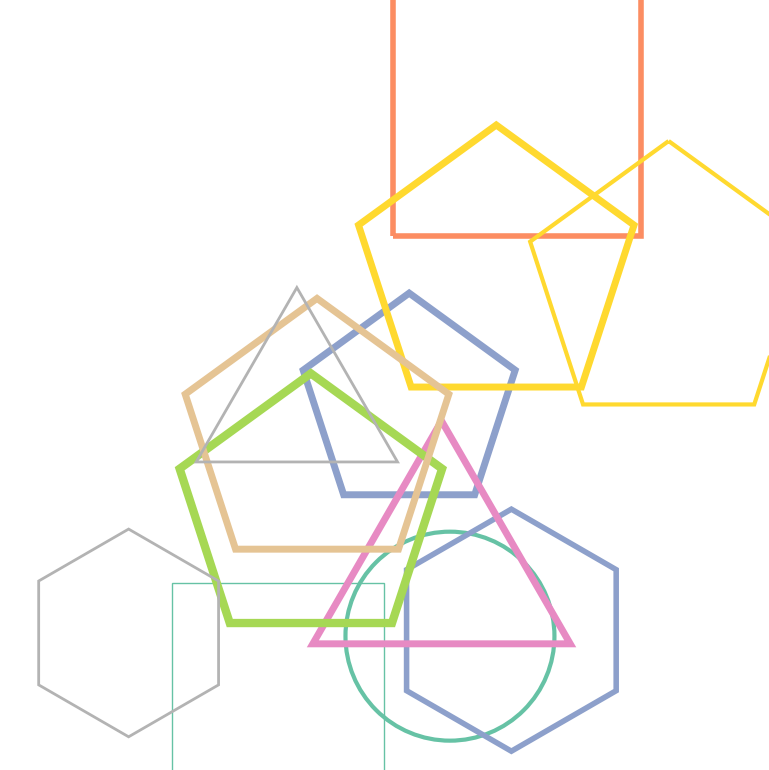[{"shape": "circle", "thickness": 1.5, "radius": 0.68, "center": [0.584, 0.174]}, {"shape": "square", "thickness": 0.5, "radius": 0.69, "center": [0.361, 0.105]}, {"shape": "square", "thickness": 2, "radius": 0.8, "center": [0.672, 0.854]}, {"shape": "pentagon", "thickness": 2.5, "radius": 0.72, "center": [0.531, 0.475]}, {"shape": "hexagon", "thickness": 2, "radius": 0.79, "center": [0.664, 0.182]}, {"shape": "triangle", "thickness": 2.5, "radius": 0.97, "center": [0.573, 0.26]}, {"shape": "pentagon", "thickness": 3, "radius": 0.9, "center": [0.404, 0.336]}, {"shape": "pentagon", "thickness": 2.5, "radius": 0.94, "center": [0.645, 0.65]}, {"shape": "pentagon", "thickness": 1.5, "radius": 0.95, "center": [0.868, 0.628]}, {"shape": "pentagon", "thickness": 2.5, "radius": 0.9, "center": [0.412, 0.432]}, {"shape": "hexagon", "thickness": 1, "radius": 0.67, "center": [0.167, 0.178]}, {"shape": "triangle", "thickness": 1, "radius": 0.75, "center": [0.386, 0.476]}]